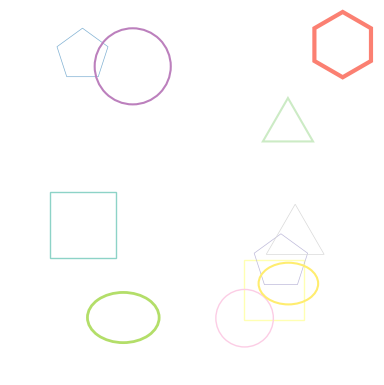[{"shape": "square", "thickness": 1, "radius": 0.43, "center": [0.216, 0.416]}, {"shape": "square", "thickness": 1, "radius": 0.39, "center": [0.712, 0.247]}, {"shape": "pentagon", "thickness": 0.5, "radius": 0.36, "center": [0.73, 0.32]}, {"shape": "hexagon", "thickness": 3, "radius": 0.42, "center": [0.89, 0.884]}, {"shape": "pentagon", "thickness": 0.5, "radius": 0.35, "center": [0.214, 0.857]}, {"shape": "oval", "thickness": 2, "radius": 0.47, "center": [0.32, 0.175]}, {"shape": "circle", "thickness": 1, "radius": 0.37, "center": [0.635, 0.173]}, {"shape": "triangle", "thickness": 0.5, "radius": 0.43, "center": [0.767, 0.383]}, {"shape": "circle", "thickness": 1.5, "radius": 0.49, "center": [0.345, 0.828]}, {"shape": "triangle", "thickness": 1.5, "radius": 0.38, "center": [0.748, 0.67]}, {"shape": "oval", "thickness": 1.5, "radius": 0.39, "center": [0.749, 0.263]}]